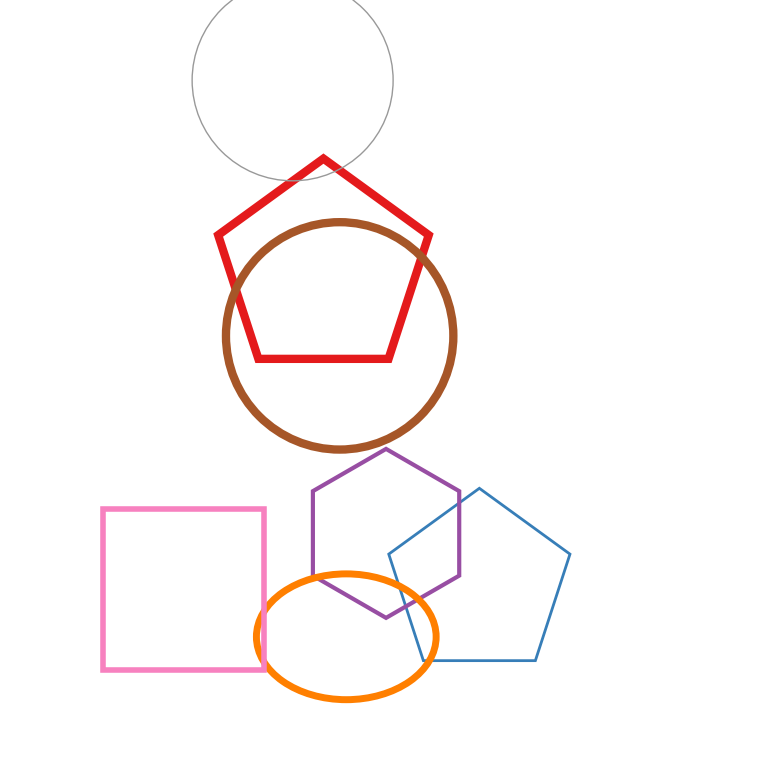[{"shape": "pentagon", "thickness": 3, "radius": 0.72, "center": [0.42, 0.65]}, {"shape": "pentagon", "thickness": 1, "radius": 0.62, "center": [0.623, 0.242]}, {"shape": "hexagon", "thickness": 1.5, "radius": 0.55, "center": [0.501, 0.307]}, {"shape": "oval", "thickness": 2.5, "radius": 0.58, "center": [0.45, 0.173]}, {"shape": "circle", "thickness": 3, "radius": 0.74, "center": [0.441, 0.564]}, {"shape": "square", "thickness": 2, "radius": 0.52, "center": [0.239, 0.235]}, {"shape": "circle", "thickness": 0.5, "radius": 0.65, "center": [0.38, 0.896]}]